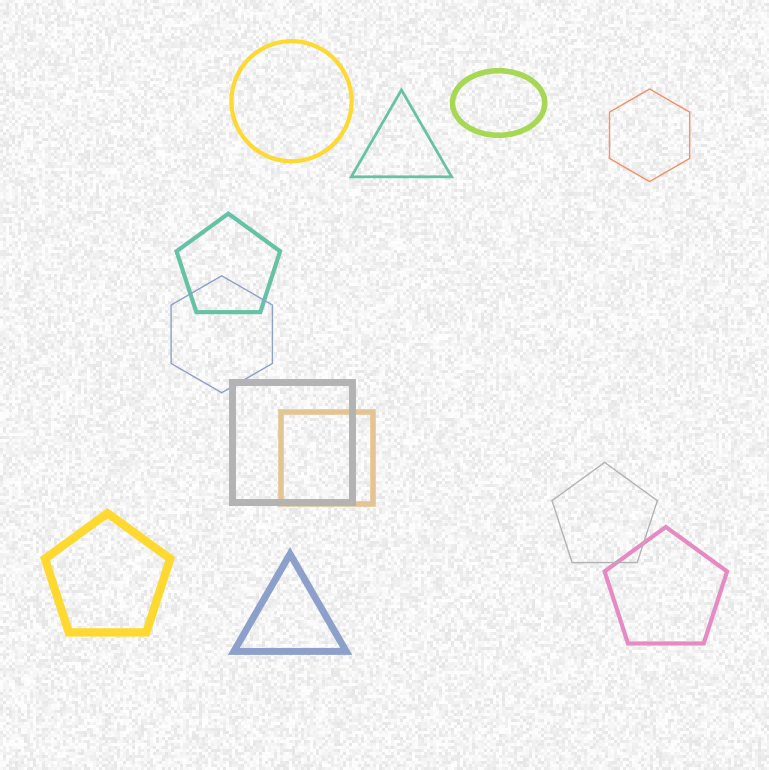[{"shape": "pentagon", "thickness": 1.5, "radius": 0.35, "center": [0.297, 0.652]}, {"shape": "triangle", "thickness": 1, "radius": 0.38, "center": [0.521, 0.808]}, {"shape": "hexagon", "thickness": 0.5, "radius": 0.3, "center": [0.844, 0.824]}, {"shape": "hexagon", "thickness": 0.5, "radius": 0.38, "center": [0.288, 0.566]}, {"shape": "triangle", "thickness": 2.5, "radius": 0.42, "center": [0.377, 0.196]}, {"shape": "pentagon", "thickness": 1.5, "radius": 0.42, "center": [0.865, 0.232]}, {"shape": "oval", "thickness": 2, "radius": 0.3, "center": [0.648, 0.866]}, {"shape": "circle", "thickness": 1.5, "radius": 0.39, "center": [0.379, 0.869]}, {"shape": "pentagon", "thickness": 3, "radius": 0.43, "center": [0.14, 0.248]}, {"shape": "square", "thickness": 2, "radius": 0.3, "center": [0.425, 0.405]}, {"shape": "square", "thickness": 2.5, "radius": 0.39, "center": [0.38, 0.426]}, {"shape": "pentagon", "thickness": 0.5, "radius": 0.36, "center": [0.785, 0.328]}]